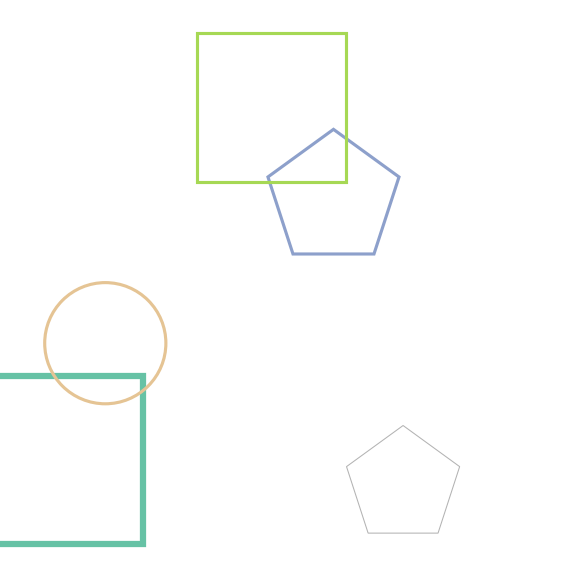[{"shape": "square", "thickness": 3, "radius": 0.73, "center": [0.101, 0.202]}, {"shape": "pentagon", "thickness": 1.5, "radius": 0.6, "center": [0.577, 0.656]}, {"shape": "square", "thickness": 1.5, "radius": 0.64, "center": [0.471, 0.813]}, {"shape": "circle", "thickness": 1.5, "radius": 0.52, "center": [0.182, 0.405]}, {"shape": "pentagon", "thickness": 0.5, "radius": 0.51, "center": [0.698, 0.159]}]